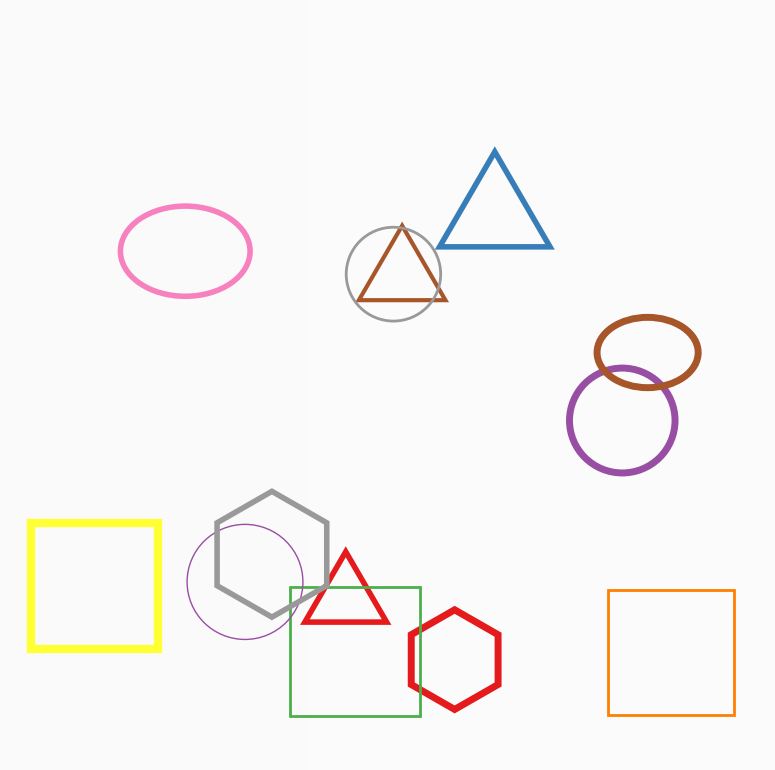[{"shape": "triangle", "thickness": 2, "radius": 0.3, "center": [0.446, 0.223]}, {"shape": "hexagon", "thickness": 2.5, "radius": 0.32, "center": [0.587, 0.143]}, {"shape": "triangle", "thickness": 2, "radius": 0.41, "center": [0.638, 0.721]}, {"shape": "square", "thickness": 1, "radius": 0.42, "center": [0.458, 0.154]}, {"shape": "circle", "thickness": 0.5, "radius": 0.37, "center": [0.316, 0.244]}, {"shape": "circle", "thickness": 2.5, "radius": 0.34, "center": [0.803, 0.454]}, {"shape": "square", "thickness": 1, "radius": 0.41, "center": [0.866, 0.153]}, {"shape": "square", "thickness": 3, "radius": 0.41, "center": [0.122, 0.239]}, {"shape": "triangle", "thickness": 1.5, "radius": 0.32, "center": [0.519, 0.642]}, {"shape": "oval", "thickness": 2.5, "radius": 0.33, "center": [0.836, 0.542]}, {"shape": "oval", "thickness": 2, "radius": 0.42, "center": [0.239, 0.674]}, {"shape": "hexagon", "thickness": 2, "radius": 0.41, "center": [0.351, 0.28]}, {"shape": "circle", "thickness": 1, "radius": 0.3, "center": [0.508, 0.644]}]